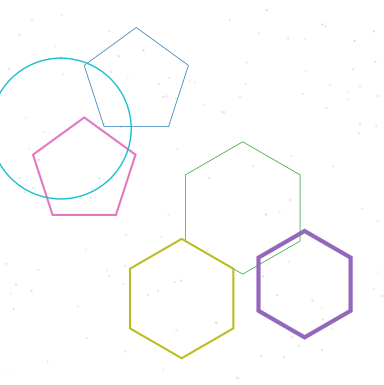[{"shape": "pentagon", "thickness": 0.5, "radius": 0.71, "center": [0.354, 0.786]}, {"shape": "hexagon", "thickness": 0.5, "radius": 0.86, "center": [0.631, 0.46]}, {"shape": "hexagon", "thickness": 3, "radius": 0.69, "center": [0.791, 0.262]}, {"shape": "pentagon", "thickness": 1.5, "radius": 0.7, "center": [0.219, 0.555]}, {"shape": "hexagon", "thickness": 1.5, "radius": 0.77, "center": [0.472, 0.225]}, {"shape": "circle", "thickness": 1, "radius": 0.91, "center": [0.158, 0.666]}]